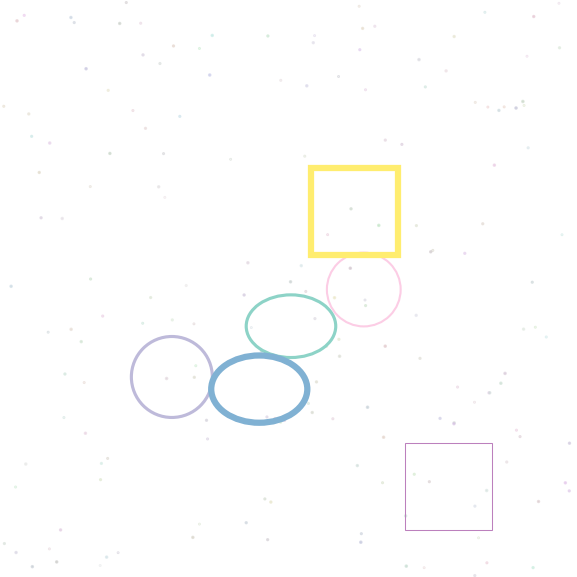[{"shape": "oval", "thickness": 1.5, "radius": 0.39, "center": [0.504, 0.434]}, {"shape": "circle", "thickness": 1.5, "radius": 0.35, "center": [0.298, 0.346]}, {"shape": "oval", "thickness": 3, "radius": 0.42, "center": [0.449, 0.325]}, {"shape": "circle", "thickness": 1, "radius": 0.32, "center": [0.63, 0.498]}, {"shape": "square", "thickness": 0.5, "radius": 0.38, "center": [0.776, 0.157]}, {"shape": "square", "thickness": 3, "radius": 0.38, "center": [0.614, 0.632]}]